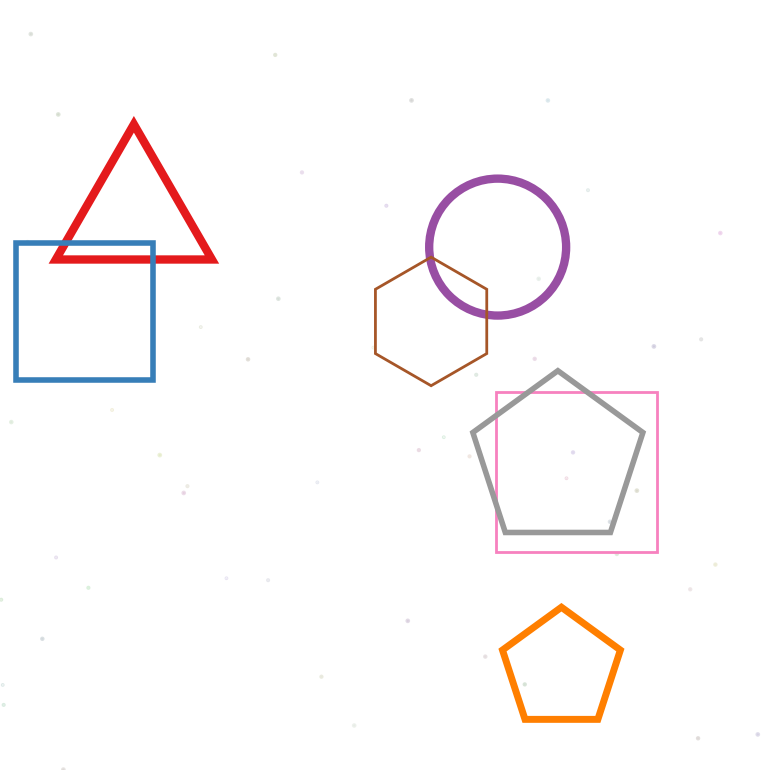[{"shape": "triangle", "thickness": 3, "radius": 0.59, "center": [0.174, 0.722]}, {"shape": "square", "thickness": 2, "radius": 0.44, "center": [0.11, 0.596]}, {"shape": "circle", "thickness": 3, "radius": 0.44, "center": [0.646, 0.679]}, {"shape": "pentagon", "thickness": 2.5, "radius": 0.4, "center": [0.729, 0.131]}, {"shape": "hexagon", "thickness": 1, "radius": 0.42, "center": [0.56, 0.583]}, {"shape": "square", "thickness": 1, "radius": 0.52, "center": [0.749, 0.387]}, {"shape": "pentagon", "thickness": 2, "radius": 0.58, "center": [0.725, 0.402]}]